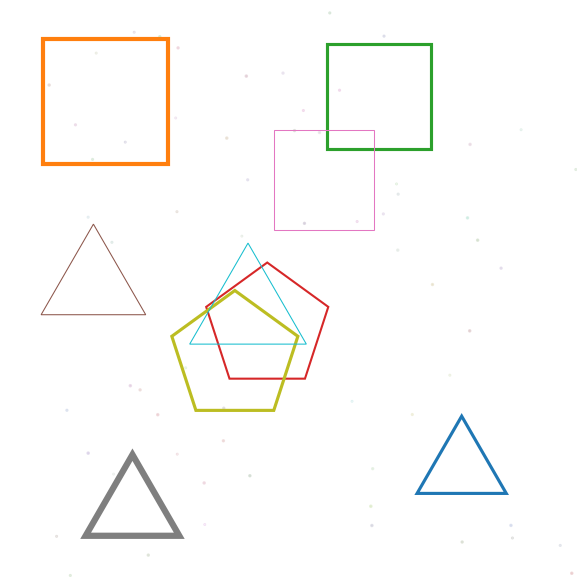[{"shape": "triangle", "thickness": 1.5, "radius": 0.45, "center": [0.799, 0.189]}, {"shape": "square", "thickness": 2, "radius": 0.54, "center": [0.183, 0.824]}, {"shape": "square", "thickness": 1.5, "radius": 0.45, "center": [0.656, 0.832]}, {"shape": "pentagon", "thickness": 1, "radius": 0.56, "center": [0.463, 0.433]}, {"shape": "triangle", "thickness": 0.5, "radius": 0.52, "center": [0.162, 0.506]}, {"shape": "square", "thickness": 0.5, "radius": 0.43, "center": [0.561, 0.687]}, {"shape": "triangle", "thickness": 3, "radius": 0.47, "center": [0.229, 0.118]}, {"shape": "pentagon", "thickness": 1.5, "radius": 0.57, "center": [0.407, 0.381]}, {"shape": "triangle", "thickness": 0.5, "radius": 0.58, "center": [0.429, 0.462]}]